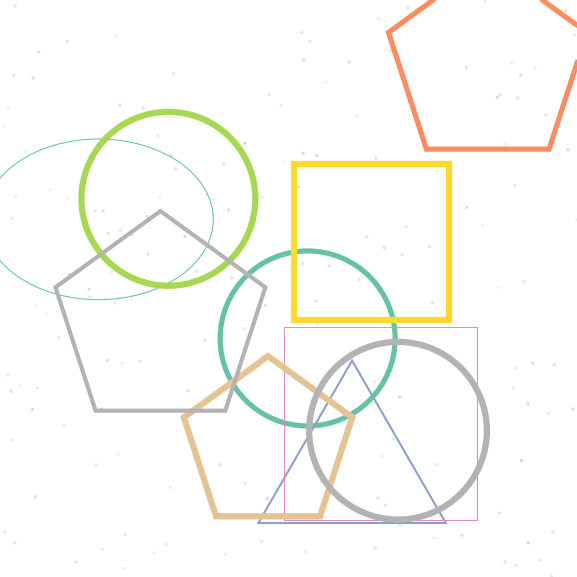[{"shape": "oval", "thickness": 0.5, "radius": 0.99, "center": [0.171, 0.619]}, {"shape": "circle", "thickness": 2.5, "radius": 0.76, "center": [0.533, 0.413]}, {"shape": "pentagon", "thickness": 2.5, "radius": 0.9, "center": [0.845, 0.887]}, {"shape": "triangle", "thickness": 1, "radius": 0.94, "center": [0.61, 0.187]}, {"shape": "square", "thickness": 0.5, "radius": 0.84, "center": [0.659, 0.266]}, {"shape": "circle", "thickness": 3, "radius": 0.75, "center": [0.292, 0.655]}, {"shape": "square", "thickness": 3, "radius": 0.67, "center": [0.643, 0.58]}, {"shape": "pentagon", "thickness": 3, "radius": 0.77, "center": [0.464, 0.229]}, {"shape": "pentagon", "thickness": 2, "radius": 0.96, "center": [0.278, 0.443]}, {"shape": "circle", "thickness": 3, "radius": 0.77, "center": [0.689, 0.253]}]